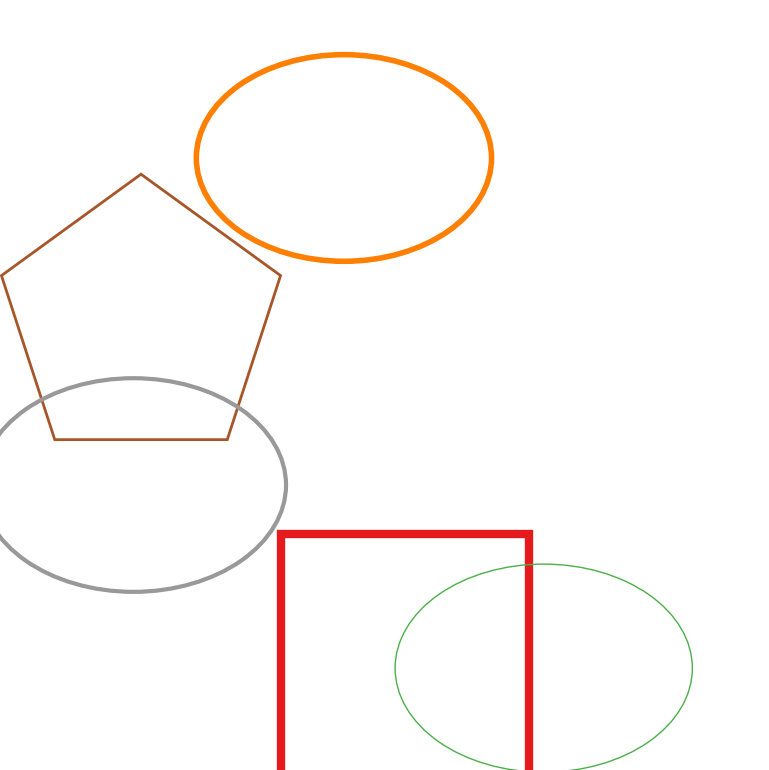[{"shape": "square", "thickness": 3, "radius": 0.8, "center": [0.526, 0.145]}, {"shape": "oval", "thickness": 0.5, "radius": 0.97, "center": [0.706, 0.132]}, {"shape": "oval", "thickness": 2, "radius": 0.96, "center": [0.447, 0.795]}, {"shape": "pentagon", "thickness": 1, "radius": 0.95, "center": [0.183, 0.583]}, {"shape": "oval", "thickness": 1.5, "radius": 0.99, "center": [0.173, 0.37]}]